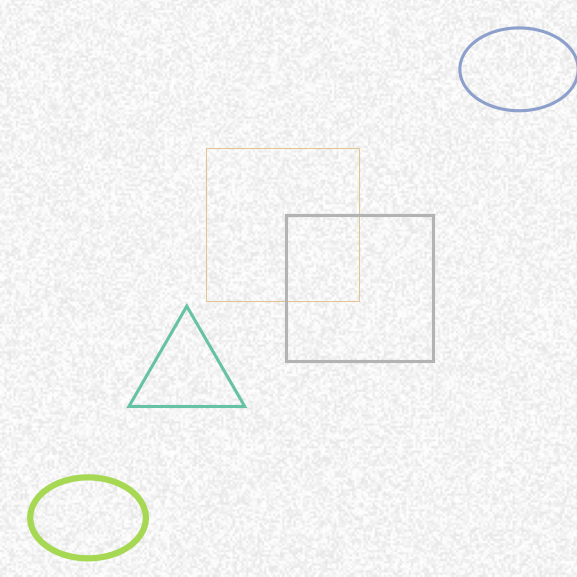[{"shape": "triangle", "thickness": 1.5, "radius": 0.58, "center": [0.323, 0.353]}, {"shape": "oval", "thickness": 1.5, "radius": 0.51, "center": [0.899, 0.879]}, {"shape": "oval", "thickness": 3, "radius": 0.5, "center": [0.152, 0.102]}, {"shape": "square", "thickness": 0.5, "radius": 0.66, "center": [0.489, 0.611]}, {"shape": "square", "thickness": 1.5, "radius": 0.63, "center": [0.622, 0.5]}]